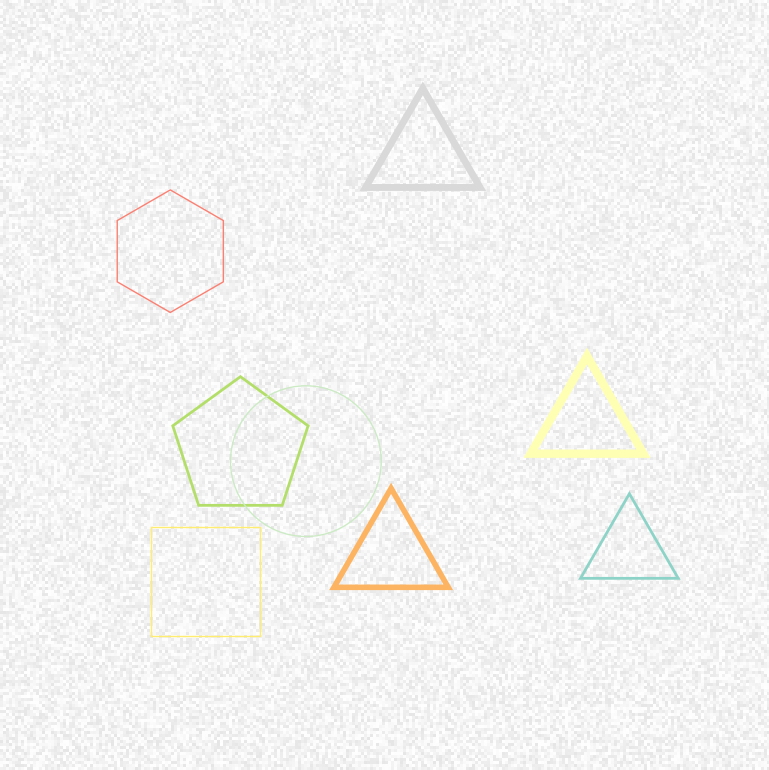[{"shape": "triangle", "thickness": 1, "radius": 0.37, "center": [0.817, 0.286]}, {"shape": "triangle", "thickness": 3, "radius": 0.42, "center": [0.762, 0.453]}, {"shape": "hexagon", "thickness": 0.5, "radius": 0.4, "center": [0.221, 0.674]}, {"shape": "triangle", "thickness": 2, "radius": 0.43, "center": [0.508, 0.28]}, {"shape": "pentagon", "thickness": 1, "radius": 0.46, "center": [0.312, 0.418]}, {"shape": "triangle", "thickness": 2.5, "radius": 0.43, "center": [0.549, 0.799]}, {"shape": "circle", "thickness": 0.5, "radius": 0.49, "center": [0.397, 0.401]}, {"shape": "square", "thickness": 0.5, "radius": 0.35, "center": [0.266, 0.244]}]